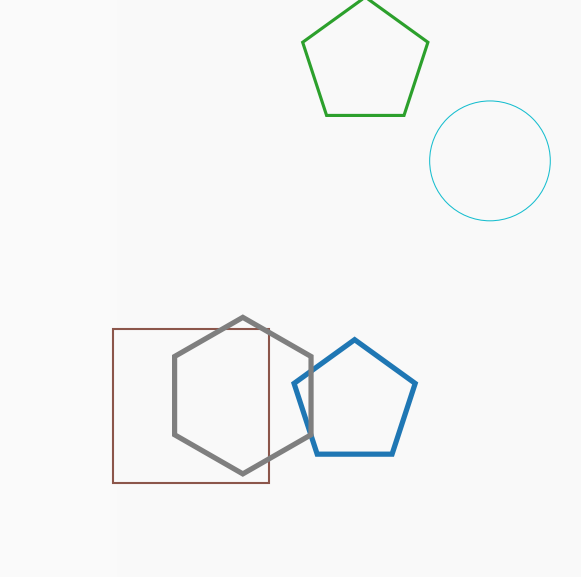[{"shape": "pentagon", "thickness": 2.5, "radius": 0.55, "center": [0.61, 0.301]}, {"shape": "pentagon", "thickness": 1.5, "radius": 0.57, "center": [0.628, 0.891]}, {"shape": "square", "thickness": 1, "radius": 0.67, "center": [0.329, 0.296]}, {"shape": "hexagon", "thickness": 2.5, "radius": 0.68, "center": [0.418, 0.314]}, {"shape": "circle", "thickness": 0.5, "radius": 0.52, "center": [0.843, 0.721]}]